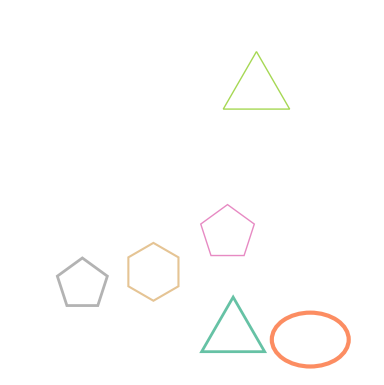[{"shape": "triangle", "thickness": 2, "radius": 0.47, "center": [0.606, 0.134]}, {"shape": "oval", "thickness": 3, "radius": 0.5, "center": [0.806, 0.118]}, {"shape": "pentagon", "thickness": 1, "radius": 0.37, "center": [0.591, 0.395]}, {"shape": "triangle", "thickness": 1, "radius": 0.5, "center": [0.666, 0.766]}, {"shape": "hexagon", "thickness": 1.5, "radius": 0.38, "center": [0.398, 0.294]}, {"shape": "pentagon", "thickness": 2, "radius": 0.34, "center": [0.214, 0.262]}]